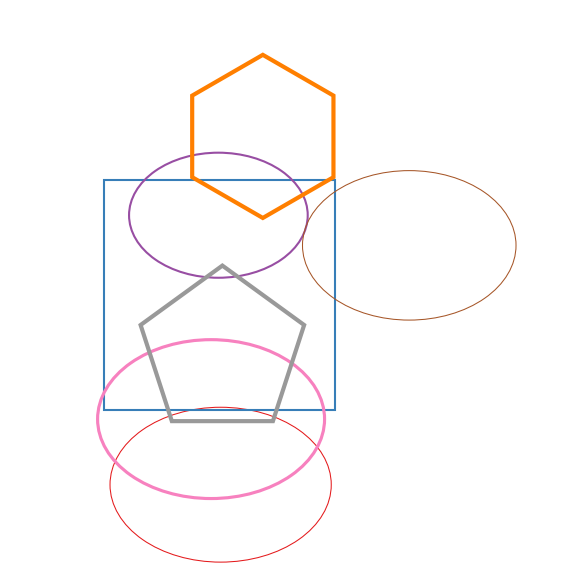[{"shape": "oval", "thickness": 0.5, "radius": 0.96, "center": [0.382, 0.16]}, {"shape": "square", "thickness": 1, "radius": 1.0, "center": [0.38, 0.488]}, {"shape": "oval", "thickness": 1, "radius": 0.77, "center": [0.378, 0.626]}, {"shape": "hexagon", "thickness": 2, "radius": 0.71, "center": [0.455, 0.763]}, {"shape": "oval", "thickness": 0.5, "radius": 0.92, "center": [0.709, 0.574]}, {"shape": "oval", "thickness": 1.5, "radius": 0.98, "center": [0.366, 0.273]}, {"shape": "pentagon", "thickness": 2, "radius": 0.74, "center": [0.385, 0.39]}]